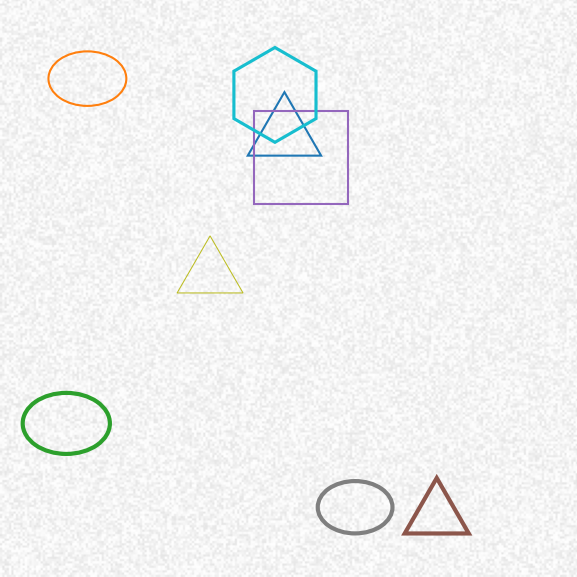[{"shape": "triangle", "thickness": 1, "radius": 0.37, "center": [0.493, 0.766]}, {"shape": "oval", "thickness": 1, "radius": 0.34, "center": [0.151, 0.863]}, {"shape": "oval", "thickness": 2, "radius": 0.38, "center": [0.115, 0.266]}, {"shape": "square", "thickness": 1, "radius": 0.4, "center": [0.521, 0.726]}, {"shape": "triangle", "thickness": 2, "radius": 0.32, "center": [0.756, 0.107]}, {"shape": "oval", "thickness": 2, "radius": 0.32, "center": [0.615, 0.121]}, {"shape": "triangle", "thickness": 0.5, "radius": 0.33, "center": [0.364, 0.525]}, {"shape": "hexagon", "thickness": 1.5, "radius": 0.41, "center": [0.476, 0.835]}]